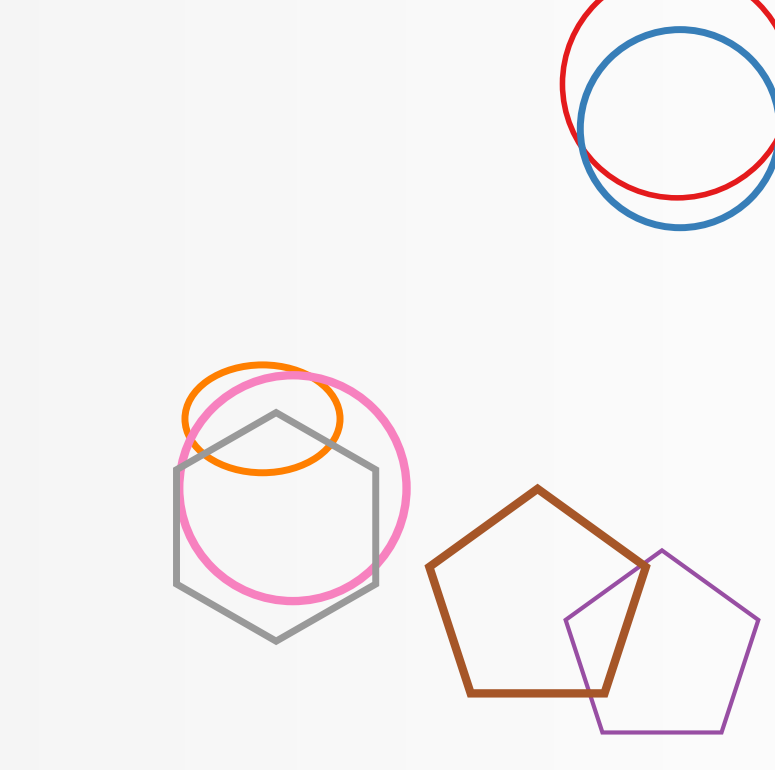[{"shape": "circle", "thickness": 2, "radius": 0.74, "center": [0.874, 0.891]}, {"shape": "circle", "thickness": 2.5, "radius": 0.64, "center": [0.877, 0.833]}, {"shape": "pentagon", "thickness": 1.5, "radius": 0.65, "center": [0.854, 0.154]}, {"shape": "oval", "thickness": 2.5, "radius": 0.5, "center": [0.339, 0.456]}, {"shape": "pentagon", "thickness": 3, "radius": 0.73, "center": [0.694, 0.218]}, {"shape": "circle", "thickness": 3, "radius": 0.73, "center": [0.378, 0.366]}, {"shape": "hexagon", "thickness": 2.5, "radius": 0.74, "center": [0.356, 0.316]}]